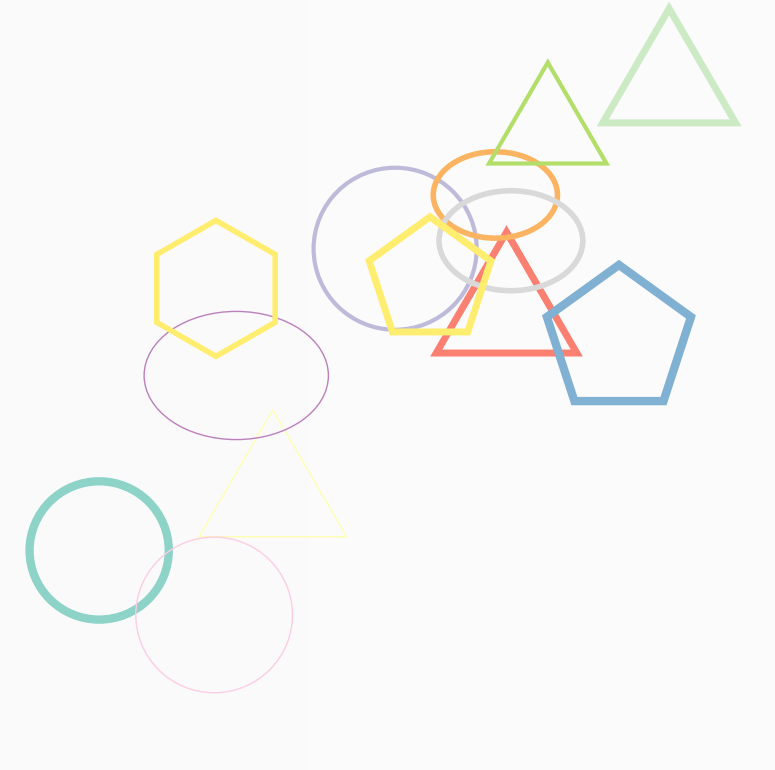[{"shape": "circle", "thickness": 3, "radius": 0.45, "center": [0.128, 0.285]}, {"shape": "triangle", "thickness": 0.5, "radius": 0.55, "center": [0.352, 0.358]}, {"shape": "circle", "thickness": 1.5, "radius": 0.53, "center": [0.51, 0.677]}, {"shape": "triangle", "thickness": 2.5, "radius": 0.52, "center": [0.654, 0.594]}, {"shape": "pentagon", "thickness": 3, "radius": 0.49, "center": [0.799, 0.558]}, {"shape": "oval", "thickness": 2, "radius": 0.4, "center": [0.639, 0.747]}, {"shape": "triangle", "thickness": 1.5, "radius": 0.44, "center": [0.707, 0.831]}, {"shape": "circle", "thickness": 0.5, "radius": 0.51, "center": [0.276, 0.201]}, {"shape": "oval", "thickness": 2, "radius": 0.46, "center": [0.659, 0.687]}, {"shape": "oval", "thickness": 0.5, "radius": 0.59, "center": [0.305, 0.512]}, {"shape": "triangle", "thickness": 2.5, "radius": 0.49, "center": [0.863, 0.89]}, {"shape": "pentagon", "thickness": 2.5, "radius": 0.41, "center": [0.555, 0.636]}, {"shape": "hexagon", "thickness": 2, "radius": 0.44, "center": [0.279, 0.625]}]